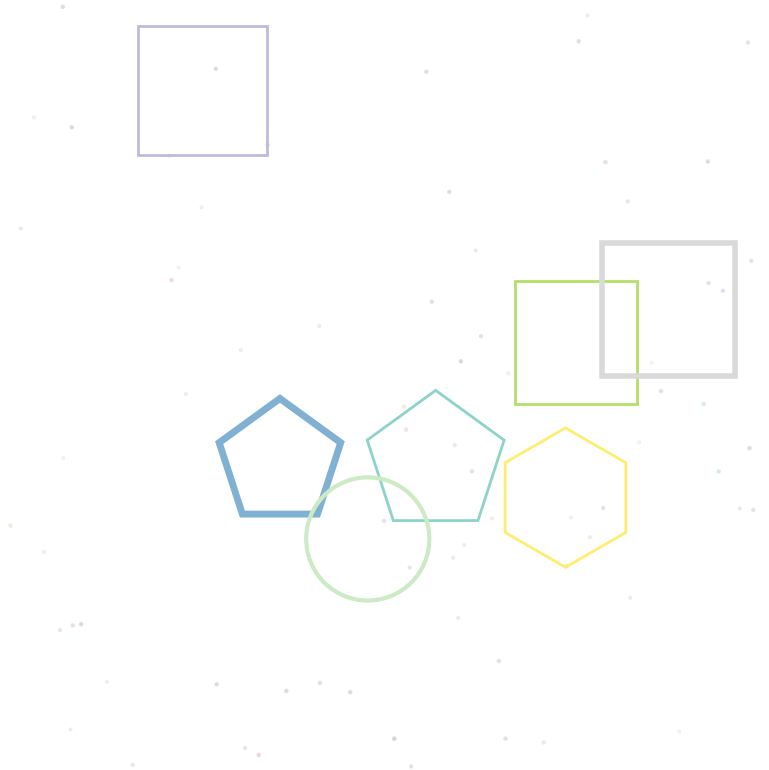[{"shape": "pentagon", "thickness": 1, "radius": 0.47, "center": [0.566, 0.4]}, {"shape": "square", "thickness": 1, "radius": 0.42, "center": [0.263, 0.883]}, {"shape": "pentagon", "thickness": 2.5, "radius": 0.41, "center": [0.364, 0.399]}, {"shape": "square", "thickness": 1, "radius": 0.4, "center": [0.748, 0.555]}, {"shape": "square", "thickness": 2, "radius": 0.43, "center": [0.868, 0.598]}, {"shape": "circle", "thickness": 1.5, "radius": 0.4, "center": [0.478, 0.3]}, {"shape": "hexagon", "thickness": 1, "radius": 0.45, "center": [0.734, 0.354]}]